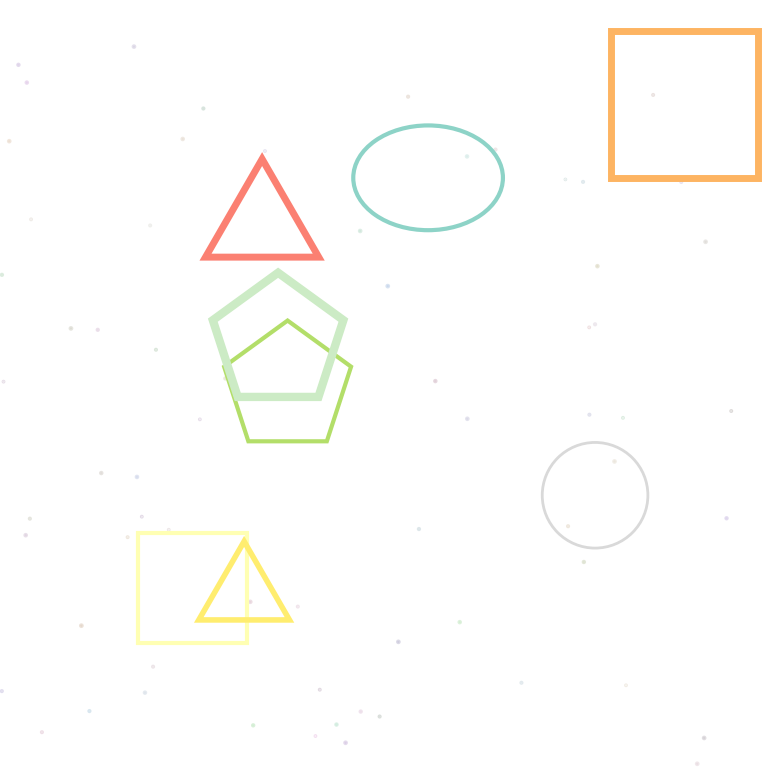[{"shape": "oval", "thickness": 1.5, "radius": 0.49, "center": [0.556, 0.769]}, {"shape": "square", "thickness": 1.5, "radius": 0.35, "center": [0.25, 0.236]}, {"shape": "triangle", "thickness": 2.5, "radius": 0.42, "center": [0.34, 0.709]}, {"shape": "square", "thickness": 2.5, "radius": 0.48, "center": [0.889, 0.864]}, {"shape": "pentagon", "thickness": 1.5, "radius": 0.43, "center": [0.373, 0.497]}, {"shape": "circle", "thickness": 1, "radius": 0.34, "center": [0.773, 0.357]}, {"shape": "pentagon", "thickness": 3, "radius": 0.45, "center": [0.361, 0.557]}, {"shape": "triangle", "thickness": 2, "radius": 0.34, "center": [0.317, 0.229]}]